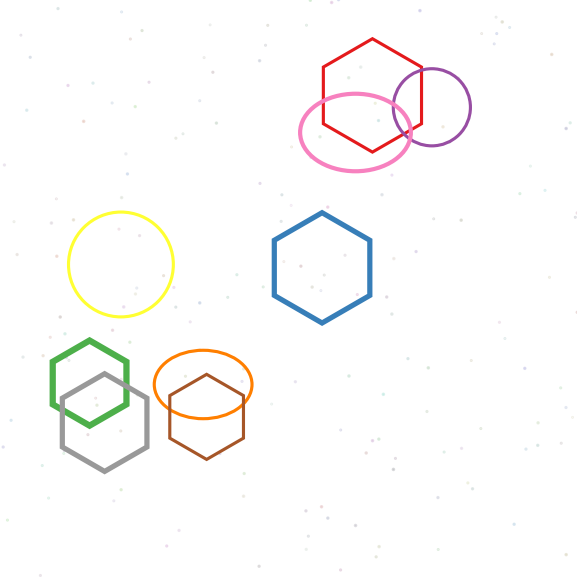[{"shape": "hexagon", "thickness": 1.5, "radius": 0.49, "center": [0.645, 0.834]}, {"shape": "hexagon", "thickness": 2.5, "radius": 0.48, "center": [0.558, 0.535]}, {"shape": "hexagon", "thickness": 3, "radius": 0.37, "center": [0.155, 0.336]}, {"shape": "circle", "thickness": 1.5, "radius": 0.33, "center": [0.748, 0.813]}, {"shape": "oval", "thickness": 1.5, "radius": 0.42, "center": [0.352, 0.333]}, {"shape": "circle", "thickness": 1.5, "radius": 0.45, "center": [0.209, 0.541]}, {"shape": "hexagon", "thickness": 1.5, "radius": 0.37, "center": [0.358, 0.277]}, {"shape": "oval", "thickness": 2, "radius": 0.48, "center": [0.616, 0.77]}, {"shape": "hexagon", "thickness": 2.5, "radius": 0.42, "center": [0.181, 0.267]}]